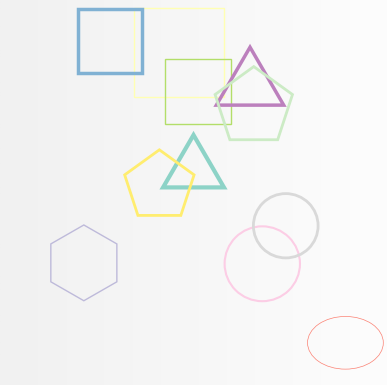[{"shape": "triangle", "thickness": 3, "radius": 0.45, "center": [0.499, 0.559]}, {"shape": "square", "thickness": 1, "radius": 0.58, "center": [0.462, 0.864]}, {"shape": "hexagon", "thickness": 1, "radius": 0.49, "center": [0.216, 0.317]}, {"shape": "oval", "thickness": 0.5, "radius": 0.49, "center": [0.891, 0.11]}, {"shape": "square", "thickness": 2.5, "radius": 0.41, "center": [0.285, 0.894]}, {"shape": "square", "thickness": 1, "radius": 0.42, "center": [0.511, 0.762]}, {"shape": "circle", "thickness": 1.5, "radius": 0.49, "center": [0.677, 0.315]}, {"shape": "circle", "thickness": 2, "radius": 0.42, "center": [0.737, 0.414]}, {"shape": "triangle", "thickness": 2.5, "radius": 0.5, "center": [0.645, 0.777]}, {"shape": "pentagon", "thickness": 2, "radius": 0.53, "center": [0.655, 0.722]}, {"shape": "pentagon", "thickness": 2, "radius": 0.47, "center": [0.411, 0.517]}]